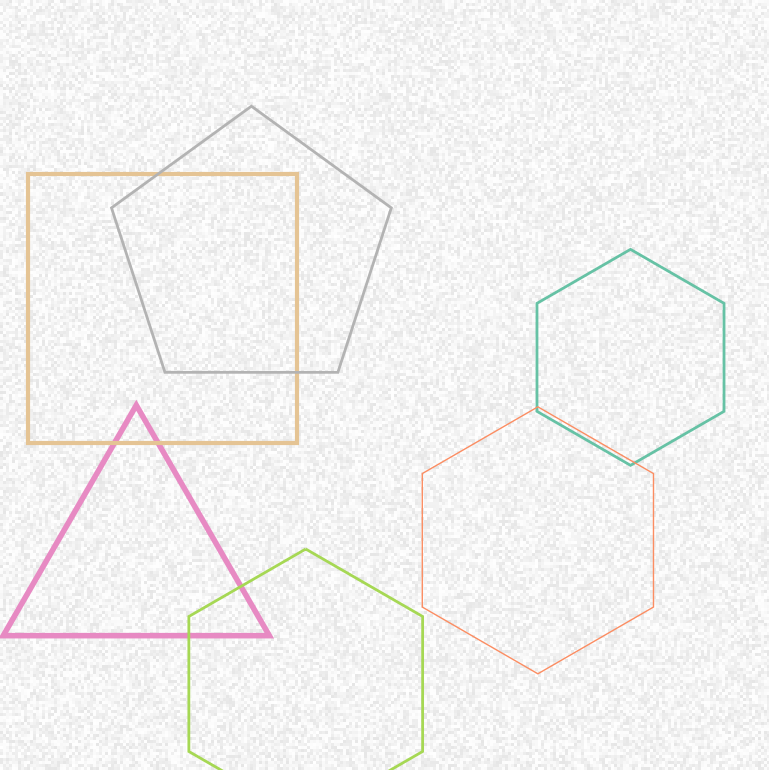[{"shape": "hexagon", "thickness": 1, "radius": 0.7, "center": [0.819, 0.536]}, {"shape": "hexagon", "thickness": 0.5, "radius": 0.87, "center": [0.699, 0.298]}, {"shape": "triangle", "thickness": 2, "radius": 1.0, "center": [0.177, 0.274]}, {"shape": "hexagon", "thickness": 1, "radius": 0.88, "center": [0.397, 0.112]}, {"shape": "square", "thickness": 1.5, "radius": 0.87, "center": [0.211, 0.599]}, {"shape": "pentagon", "thickness": 1, "radius": 0.96, "center": [0.327, 0.671]}]